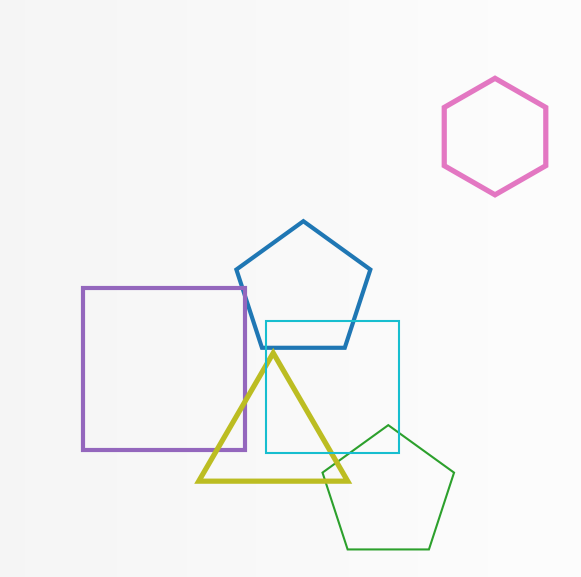[{"shape": "pentagon", "thickness": 2, "radius": 0.61, "center": [0.522, 0.495]}, {"shape": "pentagon", "thickness": 1, "radius": 0.59, "center": [0.668, 0.144]}, {"shape": "square", "thickness": 2, "radius": 0.7, "center": [0.282, 0.361]}, {"shape": "hexagon", "thickness": 2.5, "radius": 0.5, "center": [0.852, 0.763]}, {"shape": "triangle", "thickness": 2.5, "radius": 0.74, "center": [0.47, 0.24]}, {"shape": "square", "thickness": 1, "radius": 0.57, "center": [0.572, 0.33]}]